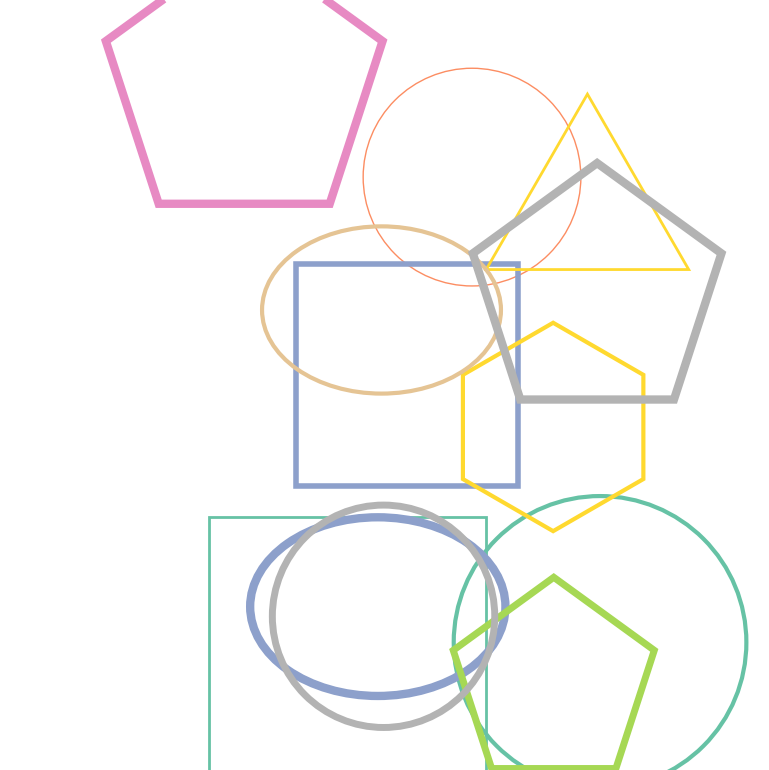[{"shape": "square", "thickness": 1, "radius": 0.9, "center": [0.451, 0.149]}, {"shape": "circle", "thickness": 1.5, "radius": 0.95, "center": [0.779, 0.166]}, {"shape": "circle", "thickness": 0.5, "radius": 0.71, "center": [0.613, 0.77]}, {"shape": "oval", "thickness": 3, "radius": 0.83, "center": [0.491, 0.212]}, {"shape": "square", "thickness": 2, "radius": 0.72, "center": [0.528, 0.512]}, {"shape": "pentagon", "thickness": 3, "radius": 0.94, "center": [0.317, 0.888]}, {"shape": "pentagon", "thickness": 2.5, "radius": 0.69, "center": [0.719, 0.113]}, {"shape": "triangle", "thickness": 1, "radius": 0.76, "center": [0.763, 0.726]}, {"shape": "hexagon", "thickness": 1.5, "radius": 0.68, "center": [0.718, 0.446]}, {"shape": "oval", "thickness": 1.5, "radius": 0.78, "center": [0.495, 0.597]}, {"shape": "circle", "thickness": 2.5, "radius": 0.72, "center": [0.498, 0.2]}, {"shape": "pentagon", "thickness": 3, "radius": 0.85, "center": [0.775, 0.618]}]